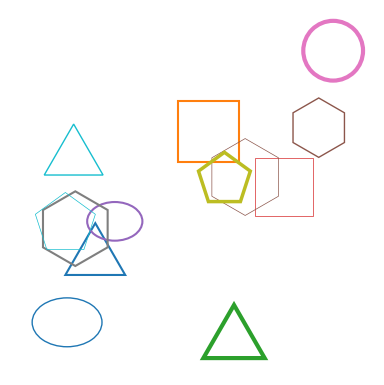[{"shape": "triangle", "thickness": 1.5, "radius": 0.45, "center": [0.248, 0.331]}, {"shape": "oval", "thickness": 1, "radius": 0.45, "center": [0.174, 0.163]}, {"shape": "square", "thickness": 1.5, "radius": 0.4, "center": [0.542, 0.659]}, {"shape": "triangle", "thickness": 3, "radius": 0.46, "center": [0.608, 0.116]}, {"shape": "square", "thickness": 0.5, "radius": 0.38, "center": [0.737, 0.514]}, {"shape": "oval", "thickness": 1.5, "radius": 0.36, "center": [0.298, 0.425]}, {"shape": "hexagon", "thickness": 0.5, "radius": 0.5, "center": [0.637, 0.54]}, {"shape": "hexagon", "thickness": 1, "radius": 0.39, "center": [0.828, 0.668]}, {"shape": "circle", "thickness": 3, "radius": 0.39, "center": [0.865, 0.868]}, {"shape": "hexagon", "thickness": 1.5, "radius": 0.48, "center": [0.196, 0.406]}, {"shape": "pentagon", "thickness": 2.5, "radius": 0.35, "center": [0.583, 0.534]}, {"shape": "triangle", "thickness": 1, "radius": 0.44, "center": [0.191, 0.589]}, {"shape": "pentagon", "thickness": 0.5, "radius": 0.41, "center": [0.17, 0.418]}]